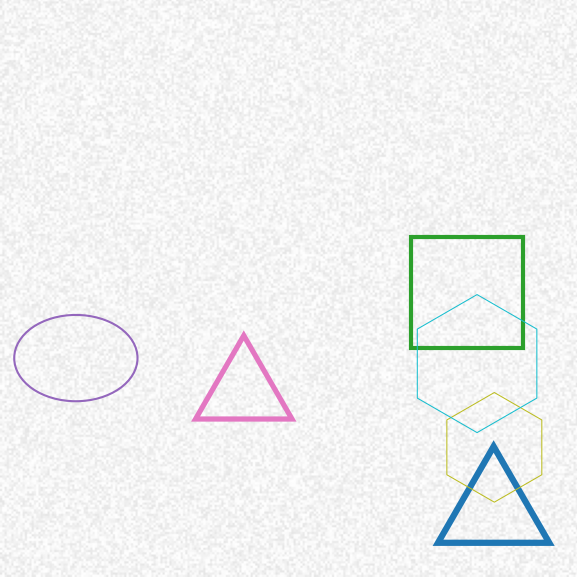[{"shape": "triangle", "thickness": 3, "radius": 0.56, "center": [0.855, 0.115]}, {"shape": "square", "thickness": 2, "radius": 0.48, "center": [0.808, 0.493]}, {"shape": "oval", "thickness": 1, "radius": 0.53, "center": [0.131, 0.379]}, {"shape": "triangle", "thickness": 2.5, "radius": 0.48, "center": [0.422, 0.322]}, {"shape": "hexagon", "thickness": 0.5, "radius": 0.47, "center": [0.856, 0.225]}, {"shape": "hexagon", "thickness": 0.5, "radius": 0.6, "center": [0.826, 0.37]}]